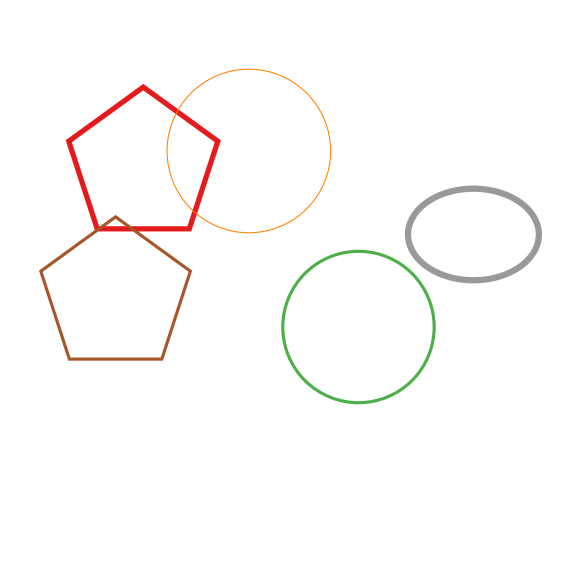[{"shape": "pentagon", "thickness": 2.5, "radius": 0.68, "center": [0.248, 0.713]}, {"shape": "circle", "thickness": 1.5, "radius": 0.66, "center": [0.621, 0.433]}, {"shape": "circle", "thickness": 0.5, "radius": 0.71, "center": [0.431, 0.738]}, {"shape": "pentagon", "thickness": 1.5, "radius": 0.68, "center": [0.2, 0.487]}, {"shape": "oval", "thickness": 3, "radius": 0.57, "center": [0.82, 0.593]}]